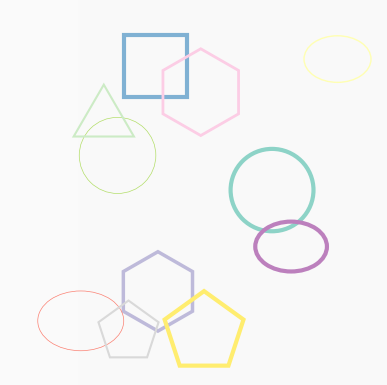[{"shape": "circle", "thickness": 3, "radius": 0.53, "center": [0.702, 0.506]}, {"shape": "oval", "thickness": 1, "radius": 0.43, "center": [0.871, 0.847]}, {"shape": "hexagon", "thickness": 2.5, "radius": 0.52, "center": [0.408, 0.243]}, {"shape": "oval", "thickness": 0.5, "radius": 0.55, "center": [0.208, 0.167]}, {"shape": "square", "thickness": 3, "radius": 0.41, "center": [0.401, 0.828]}, {"shape": "circle", "thickness": 0.5, "radius": 0.49, "center": [0.303, 0.596]}, {"shape": "hexagon", "thickness": 2, "radius": 0.56, "center": [0.518, 0.761]}, {"shape": "pentagon", "thickness": 1.5, "radius": 0.41, "center": [0.332, 0.138]}, {"shape": "oval", "thickness": 3, "radius": 0.46, "center": [0.751, 0.36]}, {"shape": "triangle", "thickness": 1.5, "radius": 0.45, "center": [0.268, 0.69]}, {"shape": "pentagon", "thickness": 3, "radius": 0.54, "center": [0.527, 0.137]}]